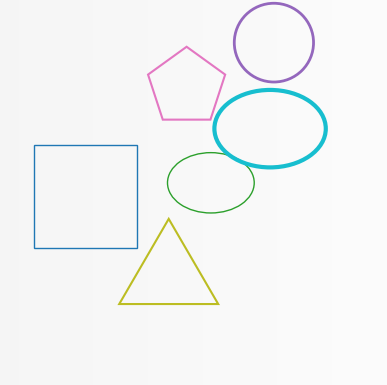[{"shape": "square", "thickness": 1, "radius": 0.67, "center": [0.22, 0.489]}, {"shape": "oval", "thickness": 1, "radius": 0.56, "center": [0.544, 0.525]}, {"shape": "circle", "thickness": 2, "radius": 0.51, "center": [0.707, 0.889]}, {"shape": "pentagon", "thickness": 1.5, "radius": 0.52, "center": [0.482, 0.774]}, {"shape": "triangle", "thickness": 1.5, "radius": 0.74, "center": [0.435, 0.284]}, {"shape": "oval", "thickness": 3, "radius": 0.72, "center": [0.697, 0.666]}]